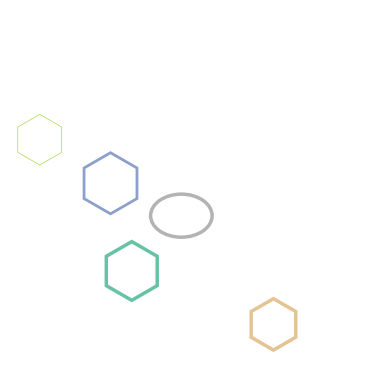[{"shape": "hexagon", "thickness": 2.5, "radius": 0.38, "center": [0.342, 0.296]}, {"shape": "hexagon", "thickness": 2, "radius": 0.4, "center": [0.287, 0.524]}, {"shape": "hexagon", "thickness": 0.5, "radius": 0.33, "center": [0.103, 0.637]}, {"shape": "hexagon", "thickness": 2.5, "radius": 0.33, "center": [0.71, 0.157]}, {"shape": "oval", "thickness": 2.5, "radius": 0.4, "center": [0.471, 0.44]}]